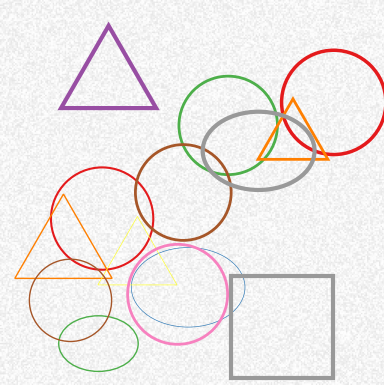[{"shape": "circle", "thickness": 1.5, "radius": 0.66, "center": [0.265, 0.432]}, {"shape": "circle", "thickness": 2.5, "radius": 0.68, "center": [0.867, 0.734]}, {"shape": "oval", "thickness": 0.5, "radius": 0.74, "center": [0.489, 0.254]}, {"shape": "oval", "thickness": 1, "radius": 0.52, "center": [0.256, 0.108]}, {"shape": "circle", "thickness": 2, "radius": 0.64, "center": [0.593, 0.674]}, {"shape": "triangle", "thickness": 3, "radius": 0.71, "center": [0.282, 0.791]}, {"shape": "triangle", "thickness": 2, "radius": 0.52, "center": [0.761, 0.638]}, {"shape": "triangle", "thickness": 1, "radius": 0.73, "center": [0.165, 0.35]}, {"shape": "triangle", "thickness": 0.5, "radius": 0.59, "center": [0.357, 0.319]}, {"shape": "circle", "thickness": 2, "radius": 0.62, "center": [0.476, 0.5]}, {"shape": "circle", "thickness": 1, "radius": 0.53, "center": [0.183, 0.22]}, {"shape": "circle", "thickness": 2, "radius": 0.65, "center": [0.461, 0.236]}, {"shape": "oval", "thickness": 3, "radius": 0.73, "center": [0.672, 0.608]}, {"shape": "square", "thickness": 3, "radius": 0.66, "center": [0.733, 0.151]}]